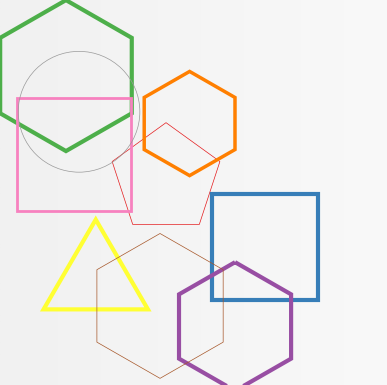[{"shape": "pentagon", "thickness": 0.5, "radius": 0.73, "center": [0.428, 0.535]}, {"shape": "square", "thickness": 3, "radius": 0.69, "center": [0.684, 0.357]}, {"shape": "hexagon", "thickness": 3, "radius": 0.98, "center": [0.17, 0.804]}, {"shape": "hexagon", "thickness": 3, "radius": 0.84, "center": [0.607, 0.152]}, {"shape": "hexagon", "thickness": 2.5, "radius": 0.68, "center": [0.489, 0.679]}, {"shape": "triangle", "thickness": 3, "radius": 0.78, "center": [0.247, 0.274]}, {"shape": "hexagon", "thickness": 0.5, "radius": 0.94, "center": [0.413, 0.205]}, {"shape": "square", "thickness": 2, "radius": 0.74, "center": [0.192, 0.6]}, {"shape": "circle", "thickness": 0.5, "radius": 0.78, "center": [0.204, 0.71]}]